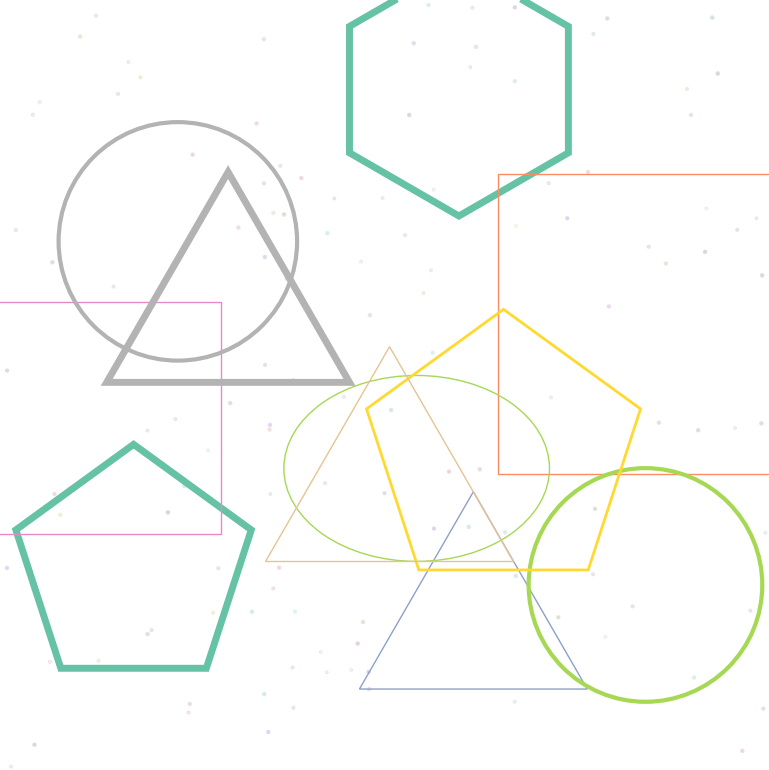[{"shape": "pentagon", "thickness": 2.5, "radius": 0.8, "center": [0.173, 0.262]}, {"shape": "hexagon", "thickness": 2.5, "radius": 0.82, "center": [0.596, 0.884]}, {"shape": "square", "thickness": 0.5, "radius": 0.97, "center": [0.841, 0.58]}, {"shape": "triangle", "thickness": 0.5, "radius": 0.85, "center": [0.615, 0.191]}, {"shape": "square", "thickness": 0.5, "radius": 0.75, "center": [0.136, 0.457]}, {"shape": "oval", "thickness": 0.5, "radius": 0.86, "center": [0.541, 0.392]}, {"shape": "circle", "thickness": 1.5, "radius": 0.76, "center": [0.838, 0.24]}, {"shape": "pentagon", "thickness": 1, "radius": 0.94, "center": [0.654, 0.411]}, {"shape": "triangle", "thickness": 0.5, "radius": 0.93, "center": [0.506, 0.364]}, {"shape": "circle", "thickness": 1.5, "radius": 0.77, "center": [0.231, 0.687]}, {"shape": "triangle", "thickness": 2.5, "radius": 0.91, "center": [0.296, 0.594]}]